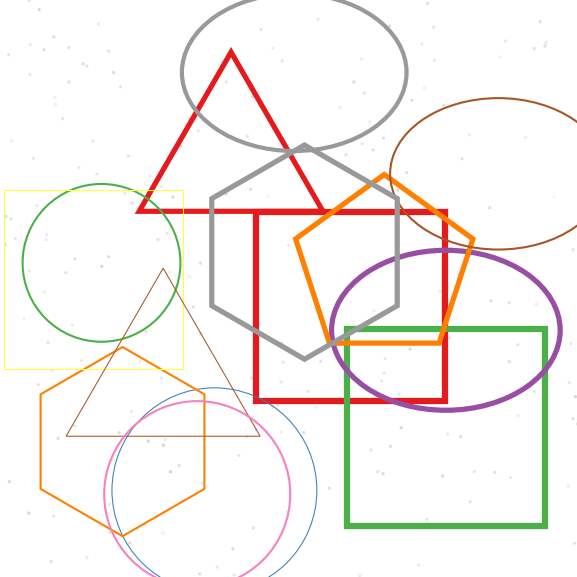[{"shape": "square", "thickness": 3, "radius": 0.82, "center": [0.607, 0.468]}, {"shape": "triangle", "thickness": 2.5, "radius": 0.92, "center": [0.4, 0.725]}, {"shape": "circle", "thickness": 0.5, "radius": 0.89, "center": [0.371, 0.15]}, {"shape": "square", "thickness": 3, "radius": 0.85, "center": [0.772, 0.259]}, {"shape": "circle", "thickness": 1, "radius": 0.68, "center": [0.176, 0.544]}, {"shape": "oval", "thickness": 2.5, "radius": 0.99, "center": [0.772, 0.427]}, {"shape": "pentagon", "thickness": 2.5, "radius": 0.81, "center": [0.665, 0.536]}, {"shape": "hexagon", "thickness": 1, "radius": 0.82, "center": [0.212, 0.234]}, {"shape": "square", "thickness": 0.5, "radius": 0.78, "center": [0.162, 0.516]}, {"shape": "oval", "thickness": 1, "radius": 0.94, "center": [0.863, 0.698]}, {"shape": "triangle", "thickness": 0.5, "radius": 0.97, "center": [0.282, 0.341]}, {"shape": "circle", "thickness": 1, "radius": 0.81, "center": [0.342, 0.143]}, {"shape": "hexagon", "thickness": 2.5, "radius": 0.93, "center": [0.527, 0.563]}, {"shape": "oval", "thickness": 2, "radius": 0.97, "center": [0.509, 0.874]}]